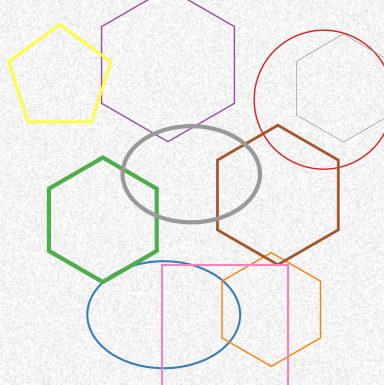[{"shape": "circle", "thickness": 1, "radius": 0.9, "center": [0.841, 0.741]}, {"shape": "oval", "thickness": 1.5, "radius": 0.99, "center": [0.425, 0.183]}, {"shape": "hexagon", "thickness": 3, "radius": 0.81, "center": [0.267, 0.429]}, {"shape": "hexagon", "thickness": 1, "radius": 1.0, "center": [0.436, 0.831]}, {"shape": "hexagon", "thickness": 1, "radius": 0.74, "center": [0.705, 0.196]}, {"shape": "pentagon", "thickness": 2, "radius": 0.7, "center": [0.155, 0.796]}, {"shape": "hexagon", "thickness": 2, "radius": 0.91, "center": [0.722, 0.494]}, {"shape": "square", "thickness": 1.5, "radius": 0.82, "center": [0.585, 0.148]}, {"shape": "oval", "thickness": 3, "radius": 0.89, "center": [0.497, 0.547]}, {"shape": "hexagon", "thickness": 0.5, "radius": 0.7, "center": [0.892, 0.771]}]